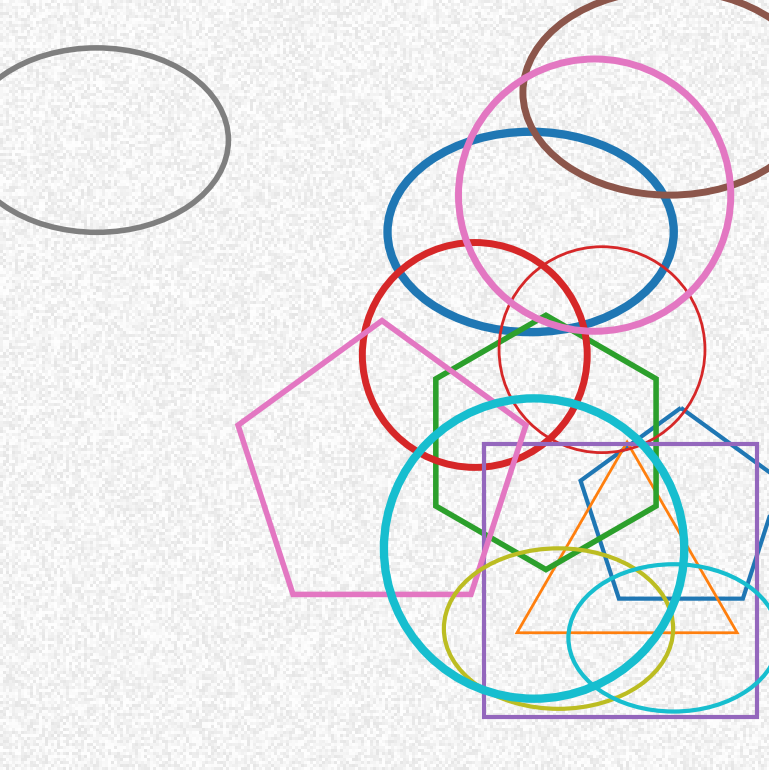[{"shape": "oval", "thickness": 3, "radius": 0.93, "center": [0.689, 0.699]}, {"shape": "pentagon", "thickness": 1.5, "radius": 0.68, "center": [0.884, 0.333]}, {"shape": "triangle", "thickness": 1, "radius": 0.83, "center": [0.814, 0.261]}, {"shape": "hexagon", "thickness": 2, "radius": 0.83, "center": [0.709, 0.425]}, {"shape": "circle", "thickness": 1, "radius": 0.67, "center": [0.782, 0.546]}, {"shape": "circle", "thickness": 2.5, "radius": 0.73, "center": [0.617, 0.539]}, {"shape": "square", "thickness": 1.5, "radius": 0.89, "center": [0.806, 0.246]}, {"shape": "oval", "thickness": 2.5, "radius": 0.95, "center": [0.869, 0.88]}, {"shape": "pentagon", "thickness": 2, "radius": 0.98, "center": [0.496, 0.387]}, {"shape": "circle", "thickness": 2.5, "radius": 0.88, "center": [0.772, 0.747]}, {"shape": "oval", "thickness": 2, "radius": 0.86, "center": [0.126, 0.818]}, {"shape": "oval", "thickness": 1.5, "radius": 0.74, "center": [0.725, 0.184]}, {"shape": "circle", "thickness": 3, "radius": 0.98, "center": [0.694, 0.288]}, {"shape": "oval", "thickness": 1.5, "radius": 0.68, "center": [0.875, 0.172]}]